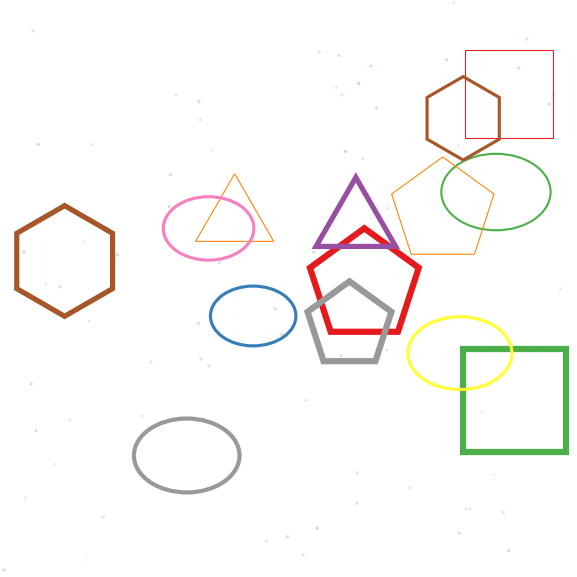[{"shape": "square", "thickness": 0.5, "radius": 0.38, "center": [0.882, 0.837]}, {"shape": "pentagon", "thickness": 3, "radius": 0.5, "center": [0.631, 0.505]}, {"shape": "oval", "thickness": 1.5, "radius": 0.37, "center": [0.438, 0.452]}, {"shape": "square", "thickness": 3, "radius": 0.45, "center": [0.891, 0.306]}, {"shape": "oval", "thickness": 1, "radius": 0.47, "center": [0.859, 0.667]}, {"shape": "triangle", "thickness": 2.5, "radius": 0.4, "center": [0.616, 0.612]}, {"shape": "triangle", "thickness": 0.5, "radius": 0.39, "center": [0.406, 0.62]}, {"shape": "pentagon", "thickness": 0.5, "radius": 0.47, "center": [0.767, 0.634]}, {"shape": "oval", "thickness": 1.5, "radius": 0.45, "center": [0.796, 0.388]}, {"shape": "hexagon", "thickness": 1.5, "radius": 0.36, "center": [0.802, 0.794]}, {"shape": "hexagon", "thickness": 2.5, "radius": 0.48, "center": [0.112, 0.547]}, {"shape": "oval", "thickness": 1.5, "radius": 0.39, "center": [0.361, 0.604]}, {"shape": "oval", "thickness": 2, "radius": 0.46, "center": [0.323, 0.21]}, {"shape": "pentagon", "thickness": 3, "radius": 0.38, "center": [0.605, 0.436]}]